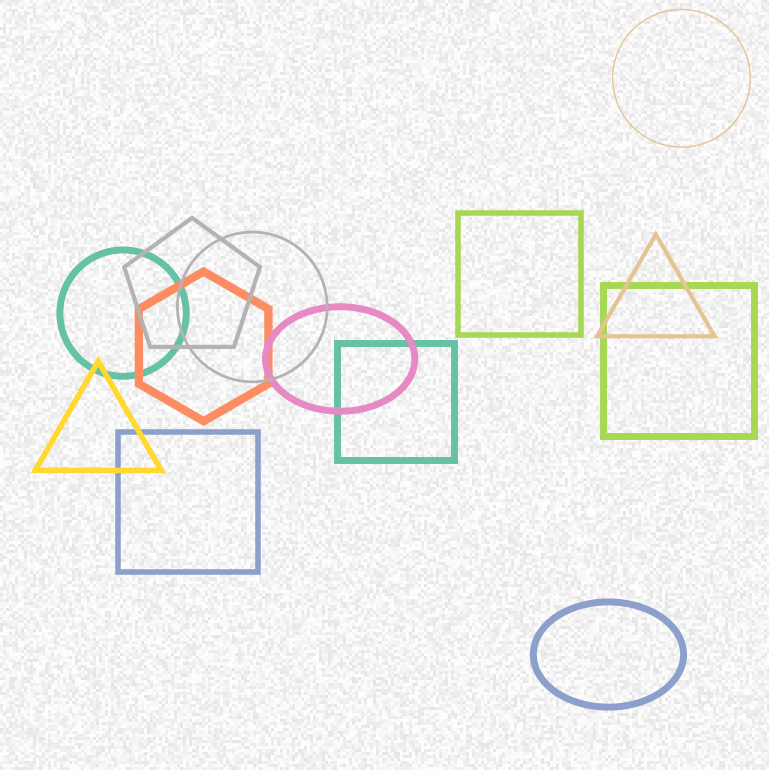[{"shape": "circle", "thickness": 2.5, "radius": 0.41, "center": [0.16, 0.593]}, {"shape": "square", "thickness": 2.5, "radius": 0.38, "center": [0.514, 0.479]}, {"shape": "hexagon", "thickness": 3, "radius": 0.49, "center": [0.264, 0.55]}, {"shape": "oval", "thickness": 2.5, "radius": 0.49, "center": [0.79, 0.15]}, {"shape": "square", "thickness": 2, "radius": 0.45, "center": [0.244, 0.348]}, {"shape": "oval", "thickness": 2.5, "radius": 0.48, "center": [0.442, 0.534]}, {"shape": "square", "thickness": 2, "radius": 0.4, "center": [0.674, 0.644]}, {"shape": "square", "thickness": 2.5, "radius": 0.49, "center": [0.881, 0.531]}, {"shape": "triangle", "thickness": 2, "radius": 0.47, "center": [0.128, 0.436]}, {"shape": "triangle", "thickness": 1.5, "radius": 0.44, "center": [0.852, 0.607]}, {"shape": "circle", "thickness": 0.5, "radius": 0.45, "center": [0.885, 0.898]}, {"shape": "pentagon", "thickness": 1.5, "radius": 0.46, "center": [0.249, 0.624]}, {"shape": "circle", "thickness": 1, "radius": 0.49, "center": [0.328, 0.601]}]